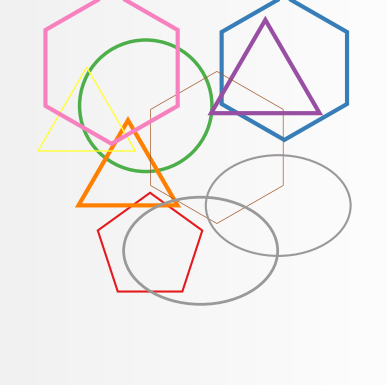[{"shape": "pentagon", "thickness": 1.5, "radius": 0.71, "center": [0.387, 0.357]}, {"shape": "hexagon", "thickness": 3, "radius": 0.93, "center": [0.734, 0.823]}, {"shape": "circle", "thickness": 2.5, "radius": 0.85, "center": [0.376, 0.725]}, {"shape": "triangle", "thickness": 3, "radius": 0.81, "center": [0.685, 0.787]}, {"shape": "triangle", "thickness": 3, "radius": 0.74, "center": [0.33, 0.54]}, {"shape": "triangle", "thickness": 1, "radius": 0.73, "center": [0.224, 0.68]}, {"shape": "hexagon", "thickness": 0.5, "radius": 0.99, "center": [0.56, 0.617]}, {"shape": "hexagon", "thickness": 3, "radius": 0.99, "center": [0.288, 0.824]}, {"shape": "oval", "thickness": 1.5, "radius": 0.93, "center": [0.718, 0.466]}, {"shape": "oval", "thickness": 2, "radius": 0.99, "center": [0.518, 0.349]}]